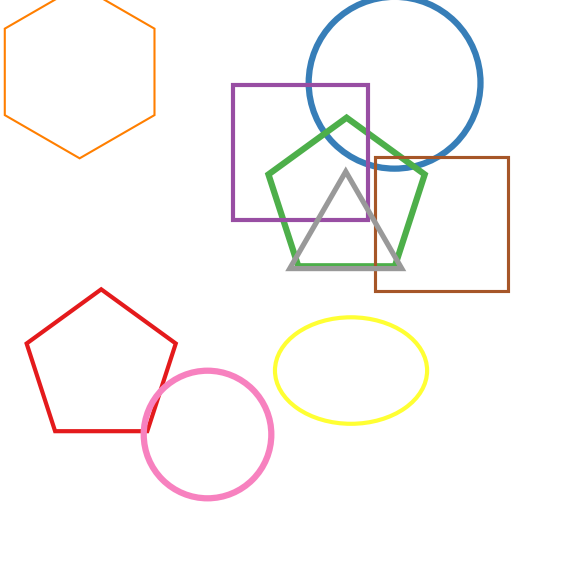[{"shape": "pentagon", "thickness": 2, "radius": 0.68, "center": [0.175, 0.362]}, {"shape": "circle", "thickness": 3, "radius": 0.74, "center": [0.683, 0.856]}, {"shape": "pentagon", "thickness": 3, "radius": 0.71, "center": [0.6, 0.653]}, {"shape": "square", "thickness": 2, "radius": 0.59, "center": [0.521, 0.736]}, {"shape": "hexagon", "thickness": 1, "radius": 0.75, "center": [0.138, 0.875]}, {"shape": "oval", "thickness": 2, "radius": 0.66, "center": [0.608, 0.357]}, {"shape": "square", "thickness": 1.5, "radius": 0.58, "center": [0.764, 0.612]}, {"shape": "circle", "thickness": 3, "radius": 0.55, "center": [0.359, 0.247]}, {"shape": "triangle", "thickness": 2.5, "radius": 0.56, "center": [0.599, 0.59]}]